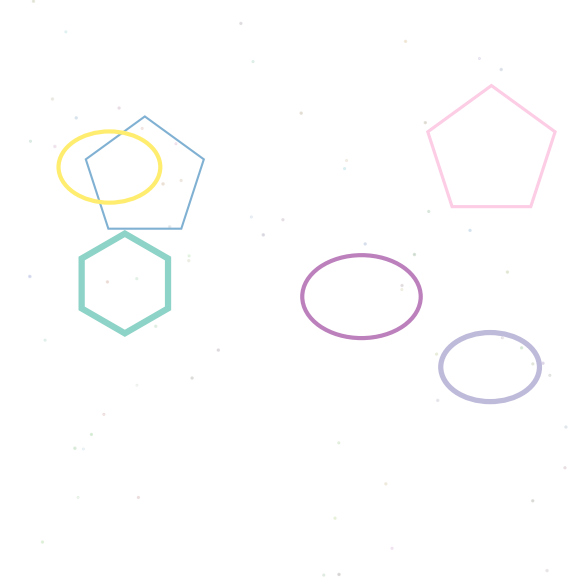[{"shape": "hexagon", "thickness": 3, "radius": 0.43, "center": [0.216, 0.508]}, {"shape": "oval", "thickness": 2.5, "radius": 0.43, "center": [0.849, 0.363]}, {"shape": "pentagon", "thickness": 1, "radius": 0.54, "center": [0.251, 0.69]}, {"shape": "pentagon", "thickness": 1.5, "radius": 0.58, "center": [0.851, 0.735]}, {"shape": "oval", "thickness": 2, "radius": 0.51, "center": [0.626, 0.485]}, {"shape": "oval", "thickness": 2, "radius": 0.44, "center": [0.189, 0.71]}]